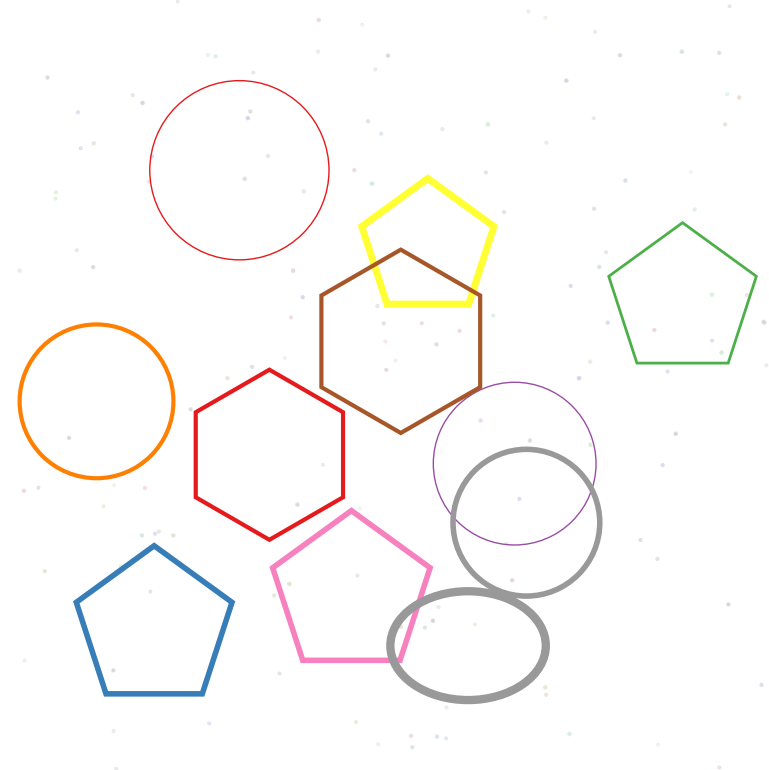[{"shape": "circle", "thickness": 0.5, "radius": 0.58, "center": [0.311, 0.779]}, {"shape": "hexagon", "thickness": 1.5, "radius": 0.55, "center": [0.35, 0.409]}, {"shape": "pentagon", "thickness": 2, "radius": 0.53, "center": [0.2, 0.185]}, {"shape": "pentagon", "thickness": 1, "radius": 0.5, "center": [0.886, 0.61]}, {"shape": "circle", "thickness": 0.5, "radius": 0.53, "center": [0.668, 0.398]}, {"shape": "circle", "thickness": 1.5, "radius": 0.5, "center": [0.125, 0.479]}, {"shape": "pentagon", "thickness": 2.5, "radius": 0.45, "center": [0.556, 0.678]}, {"shape": "hexagon", "thickness": 1.5, "radius": 0.6, "center": [0.521, 0.557]}, {"shape": "pentagon", "thickness": 2, "radius": 0.54, "center": [0.456, 0.229]}, {"shape": "oval", "thickness": 3, "radius": 0.5, "center": [0.608, 0.161]}, {"shape": "circle", "thickness": 2, "radius": 0.48, "center": [0.684, 0.321]}]